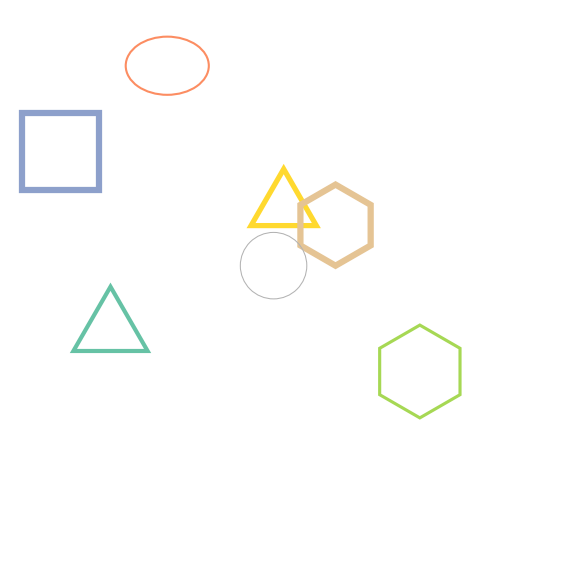[{"shape": "triangle", "thickness": 2, "radius": 0.37, "center": [0.191, 0.428]}, {"shape": "oval", "thickness": 1, "radius": 0.36, "center": [0.29, 0.885]}, {"shape": "square", "thickness": 3, "radius": 0.33, "center": [0.105, 0.737]}, {"shape": "hexagon", "thickness": 1.5, "radius": 0.4, "center": [0.727, 0.356]}, {"shape": "triangle", "thickness": 2.5, "radius": 0.33, "center": [0.491, 0.641]}, {"shape": "hexagon", "thickness": 3, "radius": 0.35, "center": [0.581, 0.609]}, {"shape": "circle", "thickness": 0.5, "radius": 0.29, "center": [0.474, 0.539]}]